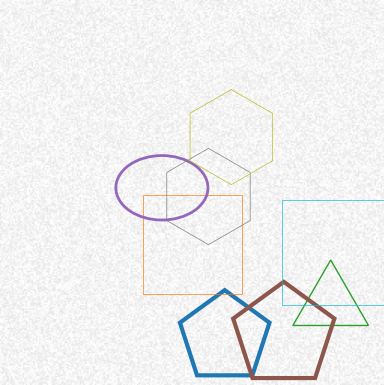[{"shape": "pentagon", "thickness": 3, "radius": 0.61, "center": [0.584, 0.124]}, {"shape": "square", "thickness": 0.5, "radius": 0.64, "center": [0.5, 0.365]}, {"shape": "triangle", "thickness": 1, "radius": 0.57, "center": [0.859, 0.211]}, {"shape": "oval", "thickness": 2, "radius": 0.6, "center": [0.421, 0.512]}, {"shape": "pentagon", "thickness": 3, "radius": 0.69, "center": [0.737, 0.13]}, {"shape": "hexagon", "thickness": 0.5, "radius": 0.63, "center": [0.542, 0.49]}, {"shape": "hexagon", "thickness": 0.5, "radius": 0.62, "center": [0.601, 0.644]}, {"shape": "square", "thickness": 0.5, "radius": 0.68, "center": [0.868, 0.345]}]